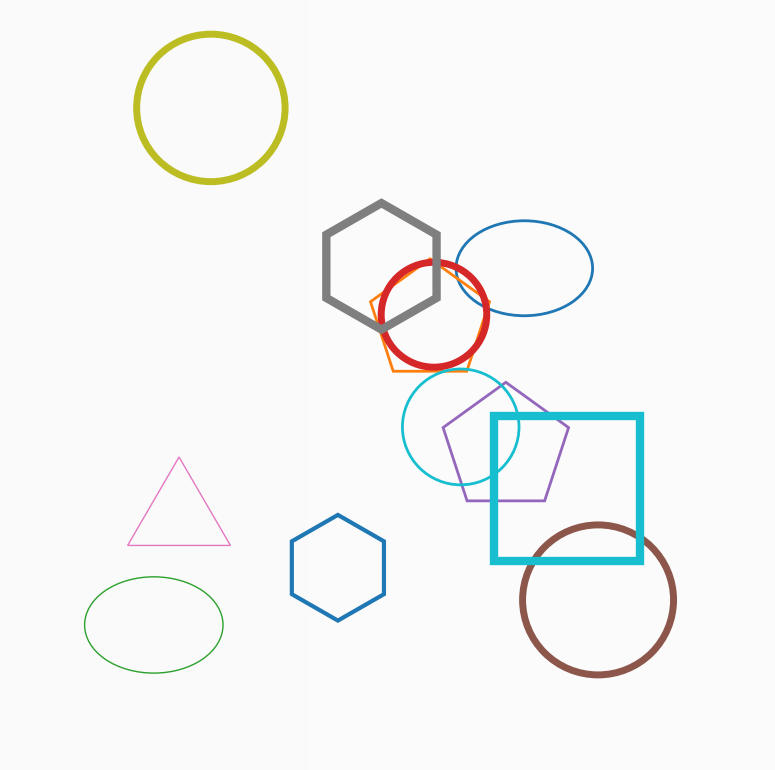[{"shape": "hexagon", "thickness": 1.5, "radius": 0.34, "center": [0.436, 0.263]}, {"shape": "oval", "thickness": 1, "radius": 0.44, "center": [0.677, 0.652]}, {"shape": "pentagon", "thickness": 1, "radius": 0.4, "center": [0.555, 0.583]}, {"shape": "oval", "thickness": 0.5, "radius": 0.45, "center": [0.198, 0.188]}, {"shape": "circle", "thickness": 2.5, "radius": 0.34, "center": [0.56, 0.591]}, {"shape": "pentagon", "thickness": 1, "radius": 0.43, "center": [0.653, 0.418]}, {"shape": "circle", "thickness": 2.5, "radius": 0.49, "center": [0.772, 0.221]}, {"shape": "triangle", "thickness": 0.5, "radius": 0.38, "center": [0.231, 0.33]}, {"shape": "hexagon", "thickness": 3, "radius": 0.41, "center": [0.492, 0.654]}, {"shape": "circle", "thickness": 2.5, "radius": 0.48, "center": [0.272, 0.86]}, {"shape": "square", "thickness": 3, "radius": 0.47, "center": [0.731, 0.365]}, {"shape": "circle", "thickness": 1, "radius": 0.38, "center": [0.594, 0.446]}]